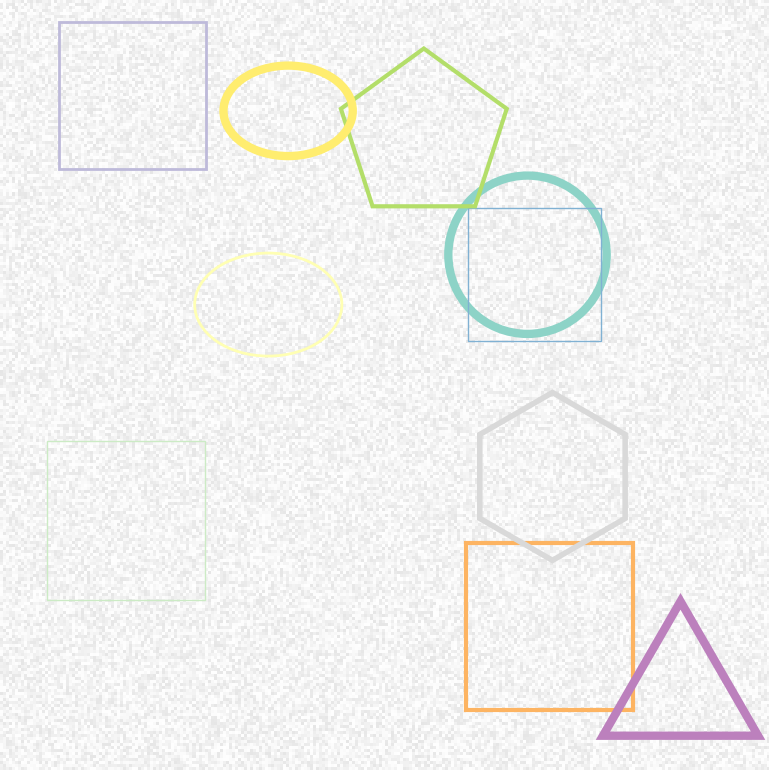[{"shape": "circle", "thickness": 3, "radius": 0.51, "center": [0.685, 0.669]}, {"shape": "oval", "thickness": 1, "radius": 0.48, "center": [0.348, 0.604]}, {"shape": "square", "thickness": 1, "radius": 0.48, "center": [0.172, 0.876]}, {"shape": "square", "thickness": 0.5, "radius": 0.43, "center": [0.695, 0.643]}, {"shape": "square", "thickness": 1.5, "radius": 0.54, "center": [0.714, 0.186]}, {"shape": "pentagon", "thickness": 1.5, "radius": 0.57, "center": [0.55, 0.824]}, {"shape": "hexagon", "thickness": 2, "radius": 0.54, "center": [0.717, 0.381]}, {"shape": "triangle", "thickness": 3, "radius": 0.58, "center": [0.884, 0.103]}, {"shape": "square", "thickness": 0.5, "radius": 0.51, "center": [0.163, 0.324]}, {"shape": "oval", "thickness": 3, "radius": 0.42, "center": [0.374, 0.856]}]